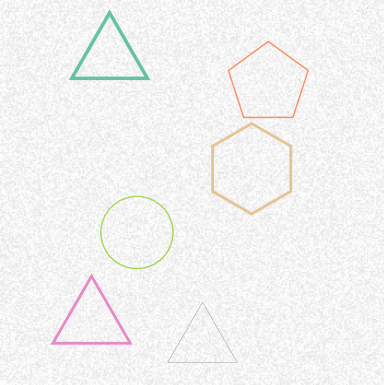[{"shape": "triangle", "thickness": 2.5, "radius": 0.57, "center": [0.285, 0.853]}, {"shape": "pentagon", "thickness": 1, "radius": 0.54, "center": [0.697, 0.783]}, {"shape": "triangle", "thickness": 2, "radius": 0.58, "center": [0.238, 0.166]}, {"shape": "circle", "thickness": 1, "radius": 0.47, "center": [0.356, 0.396]}, {"shape": "hexagon", "thickness": 2, "radius": 0.59, "center": [0.654, 0.562]}, {"shape": "triangle", "thickness": 0.5, "radius": 0.52, "center": [0.526, 0.111]}]